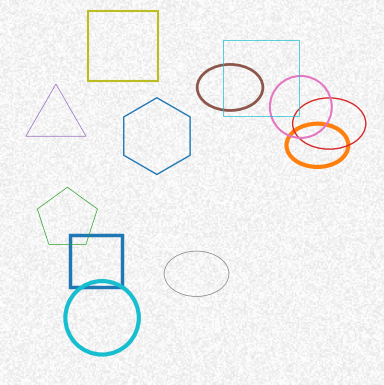[{"shape": "hexagon", "thickness": 1, "radius": 0.5, "center": [0.408, 0.646]}, {"shape": "square", "thickness": 2.5, "radius": 0.34, "center": [0.249, 0.322]}, {"shape": "oval", "thickness": 3, "radius": 0.4, "center": [0.824, 0.623]}, {"shape": "pentagon", "thickness": 0.5, "radius": 0.41, "center": [0.175, 0.432]}, {"shape": "oval", "thickness": 1, "radius": 0.48, "center": [0.855, 0.679]}, {"shape": "triangle", "thickness": 0.5, "radius": 0.45, "center": [0.145, 0.691]}, {"shape": "oval", "thickness": 2, "radius": 0.43, "center": [0.597, 0.773]}, {"shape": "circle", "thickness": 1.5, "radius": 0.4, "center": [0.781, 0.722]}, {"shape": "oval", "thickness": 0.5, "radius": 0.42, "center": [0.51, 0.289]}, {"shape": "square", "thickness": 1.5, "radius": 0.45, "center": [0.321, 0.88]}, {"shape": "square", "thickness": 0.5, "radius": 0.49, "center": [0.678, 0.797]}, {"shape": "circle", "thickness": 3, "radius": 0.48, "center": [0.265, 0.174]}]